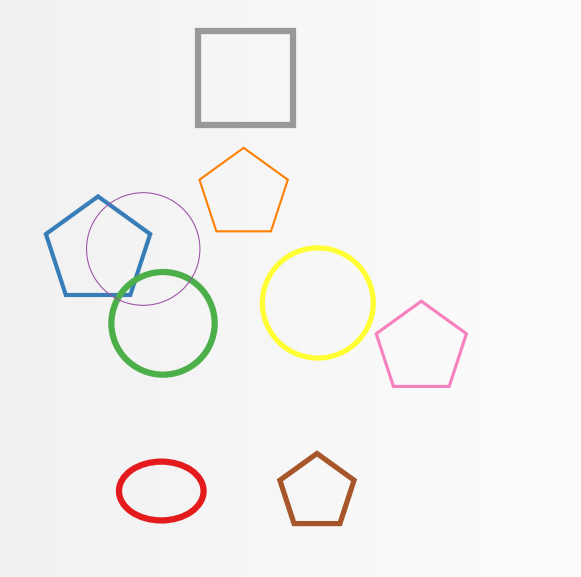[{"shape": "oval", "thickness": 3, "radius": 0.36, "center": [0.277, 0.149]}, {"shape": "pentagon", "thickness": 2, "radius": 0.47, "center": [0.169, 0.565]}, {"shape": "circle", "thickness": 3, "radius": 0.44, "center": [0.28, 0.439]}, {"shape": "circle", "thickness": 0.5, "radius": 0.49, "center": [0.246, 0.568]}, {"shape": "pentagon", "thickness": 1, "radius": 0.4, "center": [0.419, 0.663]}, {"shape": "circle", "thickness": 2.5, "radius": 0.48, "center": [0.547, 0.475]}, {"shape": "pentagon", "thickness": 2.5, "radius": 0.34, "center": [0.545, 0.147]}, {"shape": "pentagon", "thickness": 1.5, "radius": 0.41, "center": [0.725, 0.396]}, {"shape": "square", "thickness": 3, "radius": 0.41, "center": [0.422, 0.864]}]